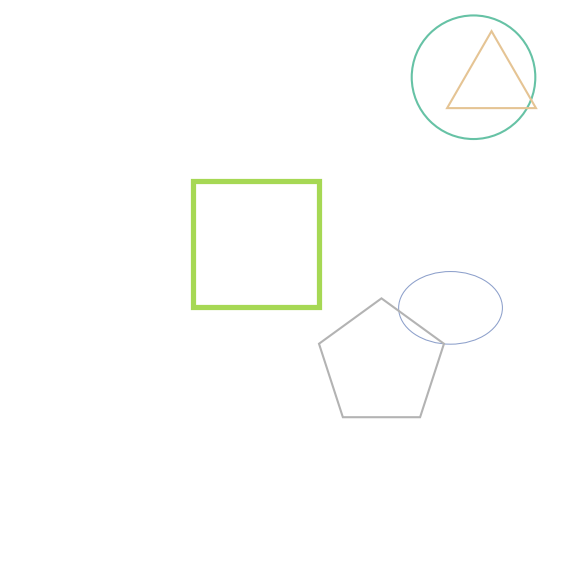[{"shape": "circle", "thickness": 1, "radius": 0.54, "center": [0.82, 0.865]}, {"shape": "oval", "thickness": 0.5, "radius": 0.45, "center": [0.78, 0.466]}, {"shape": "square", "thickness": 2.5, "radius": 0.54, "center": [0.444, 0.576]}, {"shape": "triangle", "thickness": 1, "radius": 0.44, "center": [0.851, 0.856]}, {"shape": "pentagon", "thickness": 1, "radius": 0.57, "center": [0.661, 0.369]}]